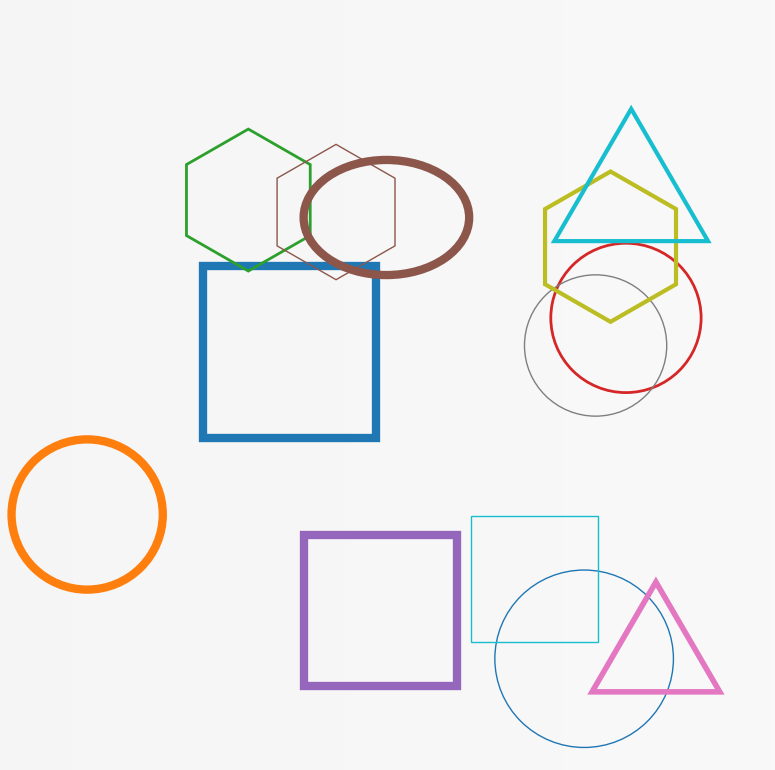[{"shape": "square", "thickness": 3, "radius": 0.56, "center": [0.373, 0.543]}, {"shape": "circle", "thickness": 0.5, "radius": 0.58, "center": [0.754, 0.144]}, {"shape": "circle", "thickness": 3, "radius": 0.49, "center": [0.112, 0.332]}, {"shape": "hexagon", "thickness": 1, "radius": 0.46, "center": [0.32, 0.74]}, {"shape": "circle", "thickness": 1, "radius": 0.48, "center": [0.808, 0.587]}, {"shape": "square", "thickness": 3, "radius": 0.49, "center": [0.491, 0.207]}, {"shape": "oval", "thickness": 3, "radius": 0.53, "center": [0.499, 0.718]}, {"shape": "hexagon", "thickness": 0.5, "radius": 0.44, "center": [0.434, 0.725]}, {"shape": "triangle", "thickness": 2, "radius": 0.48, "center": [0.846, 0.149]}, {"shape": "circle", "thickness": 0.5, "radius": 0.46, "center": [0.769, 0.551]}, {"shape": "hexagon", "thickness": 1.5, "radius": 0.49, "center": [0.788, 0.68]}, {"shape": "triangle", "thickness": 1.5, "radius": 0.57, "center": [0.814, 0.744]}, {"shape": "square", "thickness": 0.5, "radius": 0.41, "center": [0.69, 0.248]}]